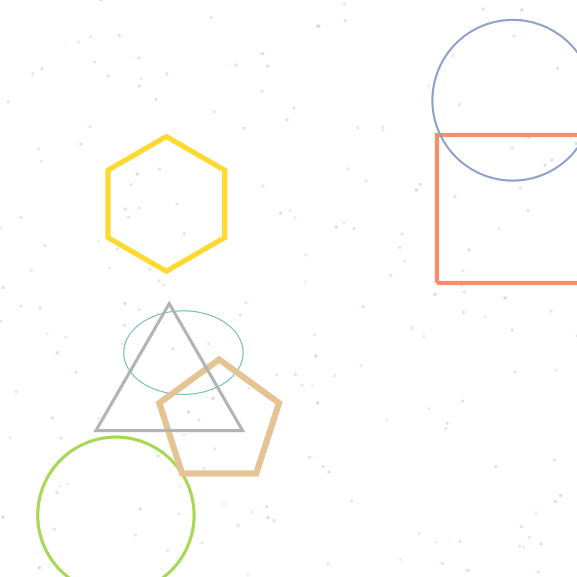[{"shape": "oval", "thickness": 0.5, "radius": 0.52, "center": [0.318, 0.389]}, {"shape": "square", "thickness": 2, "radius": 0.64, "center": [0.885, 0.637]}, {"shape": "circle", "thickness": 1, "radius": 0.7, "center": [0.888, 0.826]}, {"shape": "circle", "thickness": 1.5, "radius": 0.68, "center": [0.201, 0.107]}, {"shape": "hexagon", "thickness": 2.5, "radius": 0.58, "center": [0.288, 0.646]}, {"shape": "pentagon", "thickness": 3, "radius": 0.55, "center": [0.38, 0.268]}, {"shape": "triangle", "thickness": 1.5, "radius": 0.73, "center": [0.293, 0.327]}]